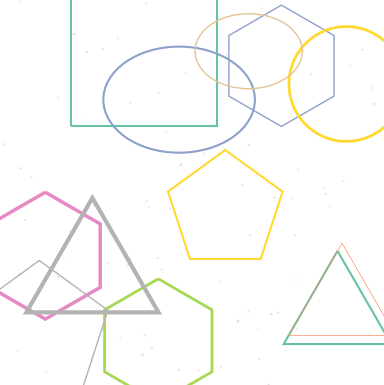[{"shape": "triangle", "thickness": 1.5, "radius": 0.81, "center": [0.877, 0.187]}, {"shape": "square", "thickness": 1.5, "radius": 0.94, "center": [0.374, 0.862]}, {"shape": "triangle", "thickness": 0.5, "radius": 0.8, "center": [0.889, 0.208]}, {"shape": "hexagon", "thickness": 1, "radius": 0.79, "center": [0.731, 0.829]}, {"shape": "oval", "thickness": 1.5, "radius": 0.98, "center": [0.465, 0.741]}, {"shape": "hexagon", "thickness": 2.5, "radius": 0.82, "center": [0.118, 0.336]}, {"shape": "hexagon", "thickness": 2, "radius": 0.81, "center": [0.411, 0.115]}, {"shape": "circle", "thickness": 2, "radius": 0.75, "center": [0.9, 0.782]}, {"shape": "pentagon", "thickness": 1.5, "radius": 0.78, "center": [0.585, 0.454]}, {"shape": "oval", "thickness": 1, "radius": 0.7, "center": [0.646, 0.867]}, {"shape": "triangle", "thickness": 3, "radius": 0.99, "center": [0.24, 0.288]}, {"shape": "pentagon", "thickness": 1, "radius": 0.94, "center": [0.102, 0.136]}]